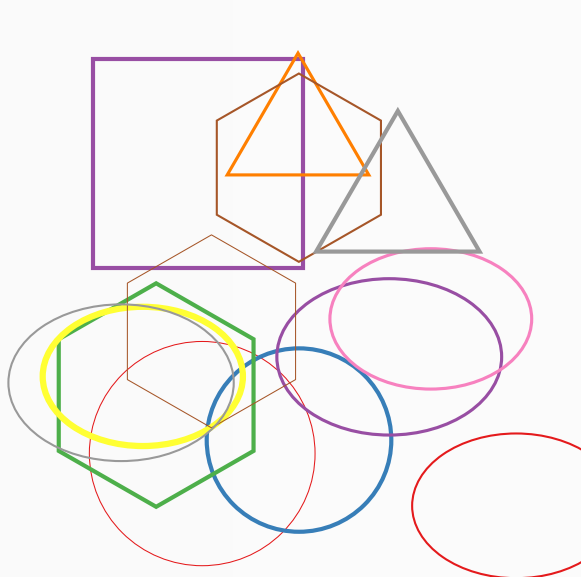[{"shape": "oval", "thickness": 1, "radius": 0.89, "center": [0.888, 0.123]}, {"shape": "circle", "thickness": 0.5, "radius": 0.97, "center": [0.348, 0.214]}, {"shape": "circle", "thickness": 2, "radius": 0.79, "center": [0.514, 0.237]}, {"shape": "hexagon", "thickness": 2, "radius": 0.97, "center": [0.269, 0.315]}, {"shape": "square", "thickness": 2, "radius": 0.91, "center": [0.34, 0.716]}, {"shape": "oval", "thickness": 1.5, "radius": 0.97, "center": [0.67, 0.381]}, {"shape": "triangle", "thickness": 1.5, "radius": 0.7, "center": [0.513, 0.767]}, {"shape": "oval", "thickness": 3, "radius": 0.86, "center": [0.246, 0.347]}, {"shape": "hexagon", "thickness": 1, "radius": 0.82, "center": [0.514, 0.709]}, {"shape": "hexagon", "thickness": 0.5, "radius": 0.84, "center": [0.364, 0.425]}, {"shape": "oval", "thickness": 1.5, "radius": 0.87, "center": [0.741, 0.447]}, {"shape": "oval", "thickness": 1, "radius": 0.97, "center": [0.208, 0.336]}, {"shape": "triangle", "thickness": 2, "radius": 0.81, "center": [0.684, 0.645]}]